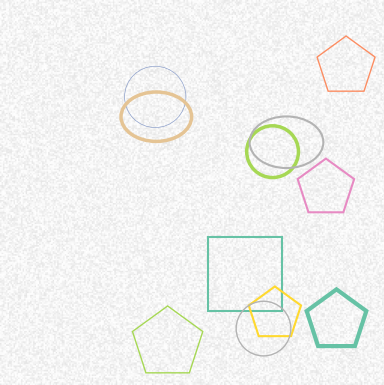[{"shape": "pentagon", "thickness": 3, "radius": 0.41, "center": [0.874, 0.167]}, {"shape": "square", "thickness": 1.5, "radius": 0.48, "center": [0.636, 0.289]}, {"shape": "pentagon", "thickness": 1, "radius": 0.4, "center": [0.899, 0.827]}, {"shape": "circle", "thickness": 0.5, "radius": 0.4, "center": [0.403, 0.748]}, {"shape": "pentagon", "thickness": 1.5, "radius": 0.39, "center": [0.847, 0.511]}, {"shape": "pentagon", "thickness": 1, "radius": 0.48, "center": [0.435, 0.109]}, {"shape": "circle", "thickness": 2.5, "radius": 0.34, "center": [0.708, 0.606]}, {"shape": "pentagon", "thickness": 1.5, "radius": 0.36, "center": [0.714, 0.185]}, {"shape": "oval", "thickness": 2.5, "radius": 0.46, "center": [0.406, 0.697]}, {"shape": "oval", "thickness": 1.5, "radius": 0.48, "center": [0.744, 0.631]}, {"shape": "circle", "thickness": 1, "radius": 0.35, "center": [0.684, 0.147]}]